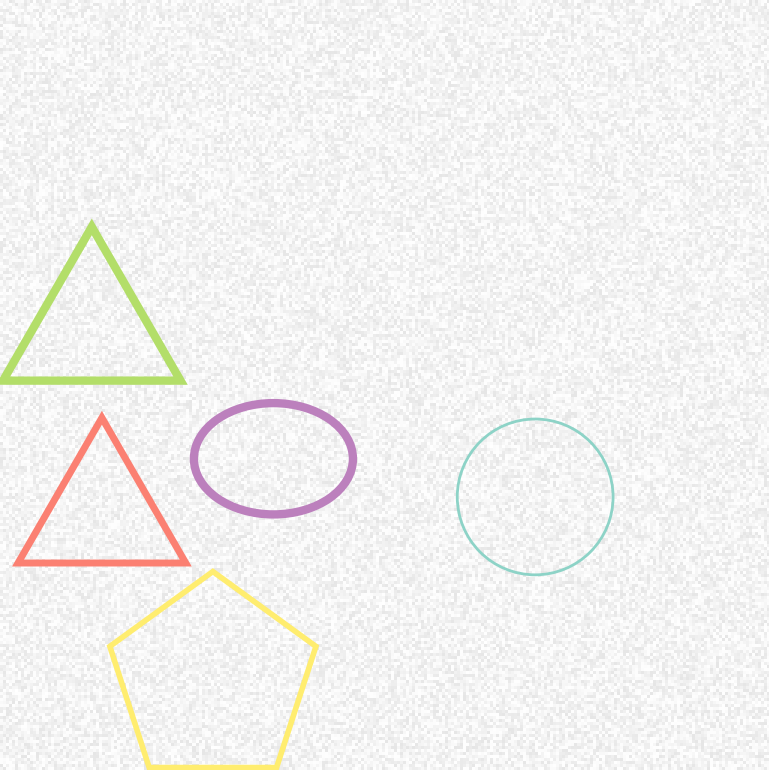[{"shape": "circle", "thickness": 1, "radius": 0.51, "center": [0.695, 0.355]}, {"shape": "triangle", "thickness": 2.5, "radius": 0.63, "center": [0.132, 0.332]}, {"shape": "triangle", "thickness": 3, "radius": 0.67, "center": [0.119, 0.572]}, {"shape": "oval", "thickness": 3, "radius": 0.52, "center": [0.355, 0.404]}, {"shape": "pentagon", "thickness": 2, "radius": 0.7, "center": [0.276, 0.117]}]